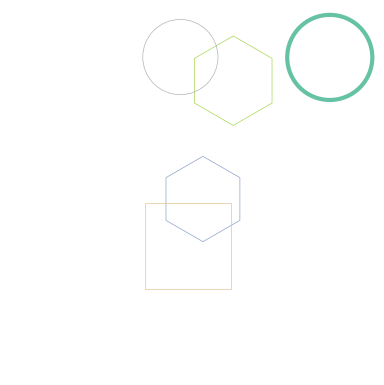[{"shape": "circle", "thickness": 3, "radius": 0.55, "center": [0.857, 0.851]}, {"shape": "hexagon", "thickness": 0.5, "radius": 0.55, "center": [0.527, 0.483]}, {"shape": "hexagon", "thickness": 0.5, "radius": 0.58, "center": [0.606, 0.79]}, {"shape": "square", "thickness": 0.5, "radius": 0.55, "center": [0.488, 0.361]}, {"shape": "circle", "thickness": 0.5, "radius": 0.49, "center": [0.469, 0.852]}]